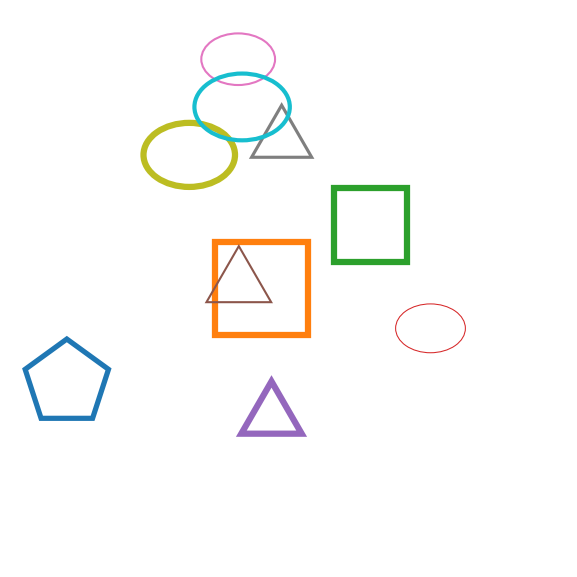[{"shape": "pentagon", "thickness": 2.5, "radius": 0.38, "center": [0.116, 0.336]}, {"shape": "square", "thickness": 3, "radius": 0.4, "center": [0.453, 0.499]}, {"shape": "square", "thickness": 3, "radius": 0.32, "center": [0.641, 0.609]}, {"shape": "oval", "thickness": 0.5, "radius": 0.3, "center": [0.745, 0.431]}, {"shape": "triangle", "thickness": 3, "radius": 0.3, "center": [0.47, 0.278]}, {"shape": "triangle", "thickness": 1, "radius": 0.32, "center": [0.414, 0.508]}, {"shape": "oval", "thickness": 1, "radius": 0.32, "center": [0.412, 0.897]}, {"shape": "triangle", "thickness": 1.5, "radius": 0.3, "center": [0.488, 0.757]}, {"shape": "oval", "thickness": 3, "radius": 0.4, "center": [0.328, 0.731]}, {"shape": "oval", "thickness": 2, "radius": 0.41, "center": [0.419, 0.814]}]